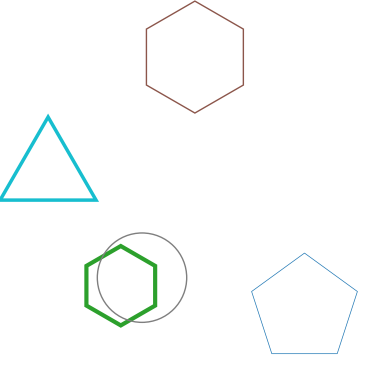[{"shape": "pentagon", "thickness": 0.5, "radius": 0.72, "center": [0.791, 0.198]}, {"shape": "hexagon", "thickness": 3, "radius": 0.52, "center": [0.314, 0.258]}, {"shape": "hexagon", "thickness": 1, "radius": 0.73, "center": [0.506, 0.852]}, {"shape": "circle", "thickness": 1, "radius": 0.58, "center": [0.369, 0.279]}, {"shape": "triangle", "thickness": 2.5, "radius": 0.72, "center": [0.125, 0.552]}]